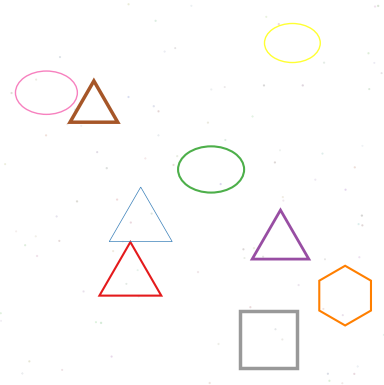[{"shape": "triangle", "thickness": 1.5, "radius": 0.46, "center": [0.339, 0.279]}, {"shape": "triangle", "thickness": 0.5, "radius": 0.47, "center": [0.365, 0.42]}, {"shape": "oval", "thickness": 1.5, "radius": 0.43, "center": [0.548, 0.56]}, {"shape": "triangle", "thickness": 2, "radius": 0.42, "center": [0.729, 0.369]}, {"shape": "hexagon", "thickness": 1.5, "radius": 0.39, "center": [0.896, 0.232]}, {"shape": "oval", "thickness": 1, "radius": 0.36, "center": [0.759, 0.888]}, {"shape": "triangle", "thickness": 2.5, "radius": 0.36, "center": [0.244, 0.718]}, {"shape": "oval", "thickness": 1, "radius": 0.4, "center": [0.121, 0.759]}, {"shape": "square", "thickness": 2.5, "radius": 0.37, "center": [0.698, 0.119]}]